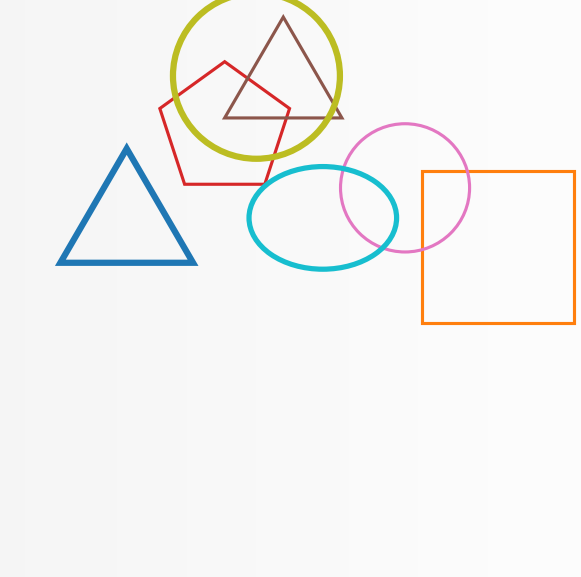[{"shape": "triangle", "thickness": 3, "radius": 0.66, "center": [0.218, 0.61]}, {"shape": "square", "thickness": 1.5, "radius": 0.66, "center": [0.857, 0.571]}, {"shape": "pentagon", "thickness": 1.5, "radius": 0.59, "center": [0.387, 0.775]}, {"shape": "triangle", "thickness": 1.5, "radius": 0.58, "center": [0.487, 0.853]}, {"shape": "circle", "thickness": 1.5, "radius": 0.56, "center": [0.697, 0.674]}, {"shape": "circle", "thickness": 3, "radius": 0.72, "center": [0.441, 0.868]}, {"shape": "oval", "thickness": 2.5, "radius": 0.63, "center": [0.555, 0.622]}]